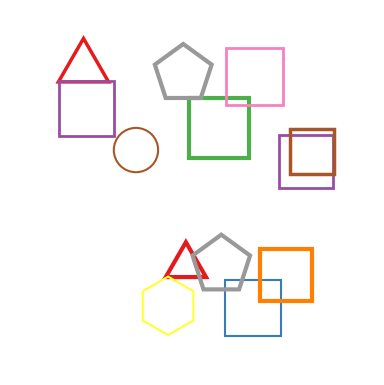[{"shape": "triangle", "thickness": 2.5, "radius": 0.38, "center": [0.217, 0.825]}, {"shape": "triangle", "thickness": 3, "radius": 0.3, "center": [0.483, 0.311]}, {"shape": "square", "thickness": 1.5, "radius": 0.36, "center": [0.657, 0.199]}, {"shape": "square", "thickness": 3, "radius": 0.39, "center": [0.569, 0.667]}, {"shape": "square", "thickness": 2, "radius": 0.34, "center": [0.795, 0.58]}, {"shape": "square", "thickness": 2, "radius": 0.36, "center": [0.225, 0.718]}, {"shape": "square", "thickness": 3, "radius": 0.34, "center": [0.742, 0.286]}, {"shape": "hexagon", "thickness": 1.5, "radius": 0.38, "center": [0.437, 0.206]}, {"shape": "square", "thickness": 2.5, "radius": 0.29, "center": [0.81, 0.606]}, {"shape": "circle", "thickness": 1.5, "radius": 0.29, "center": [0.353, 0.61]}, {"shape": "square", "thickness": 2, "radius": 0.37, "center": [0.66, 0.801]}, {"shape": "pentagon", "thickness": 3, "radius": 0.39, "center": [0.575, 0.312]}, {"shape": "pentagon", "thickness": 3, "radius": 0.39, "center": [0.476, 0.808]}]